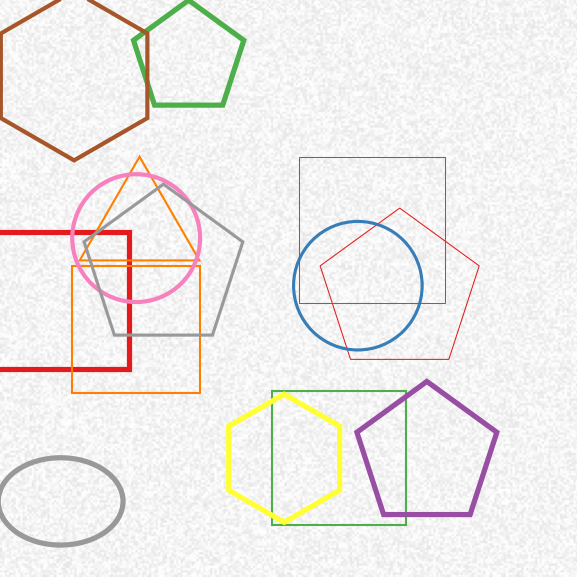[{"shape": "pentagon", "thickness": 0.5, "radius": 0.72, "center": [0.692, 0.494]}, {"shape": "square", "thickness": 2.5, "radius": 0.59, "center": [0.105, 0.479]}, {"shape": "circle", "thickness": 1.5, "radius": 0.56, "center": [0.62, 0.504]}, {"shape": "square", "thickness": 1, "radius": 0.58, "center": [0.587, 0.206]}, {"shape": "pentagon", "thickness": 2.5, "radius": 0.5, "center": [0.327, 0.898]}, {"shape": "pentagon", "thickness": 2.5, "radius": 0.64, "center": [0.739, 0.211]}, {"shape": "triangle", "thickness": 1, "radius": 0.6, "center": [0.242, 0.608]}, {"shape": "square", "thickness": 1, "radius": 0.55, "center": [0.235, 0.429]}, {"shape": "hexagon", "thickness": 2.5, "radius": 0.55, "center": [0.492, 0.206]}, {"shape": "hexagon", "thickness": 2, "radius": 0.73, "center": [0.128, 0.868]}, {"shape": "square", "thickness": 0.5, "radius": 0.63, "center": [0.644, 0.601]}, {"shape": "circle", "thickness": 2, "radius": 0.55, "center": [0.236, 0.587]}, {"shape": "oval", "thickness": 2.5, "radius": 0.54, "center": [0.105, 0.131]}, {"shape": "pentagon", "thickness": 1.5, "radius": 0.72, "center": [0.283, 0.536]}]